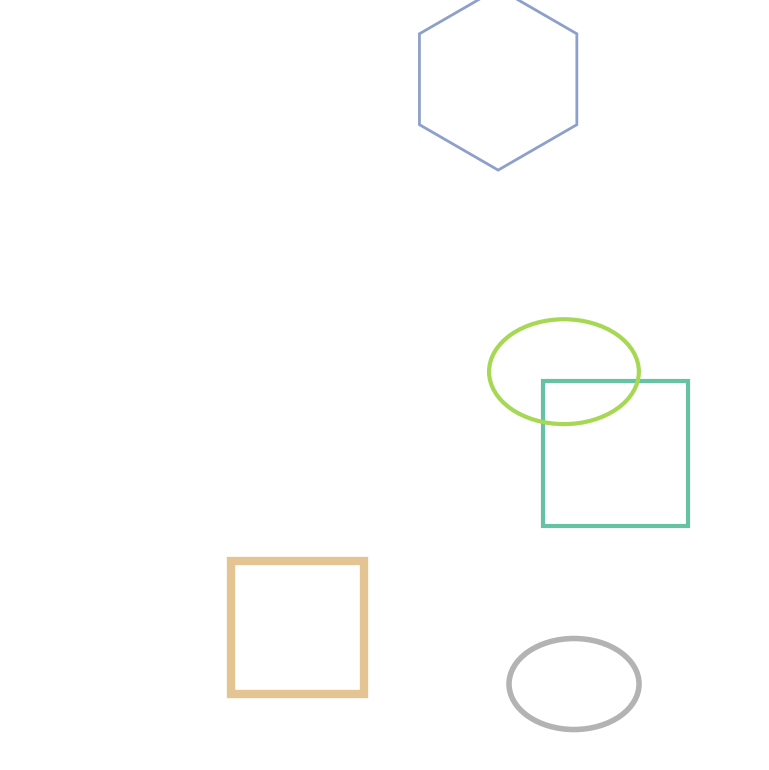[{"shape": "square", "thickness": 1.5, "radius": 0.47, "center": [0.799, 0.411]}, {"shape": "hexagon", "thickness": 1, "radius": 0.59, "center": [0.647, 0.897]}, {"shape": "oval", "thickness": 1.5, "radius": 0.49, "center": [0.732, 0.517]}, {"shape": "square", "thickness": 3, "radius": 0.43, "center": [0.386, 0.185]}, {"shape": "oval", "thickness": 2, "radius": 0.42, "center": [0.745, 0.112]}]